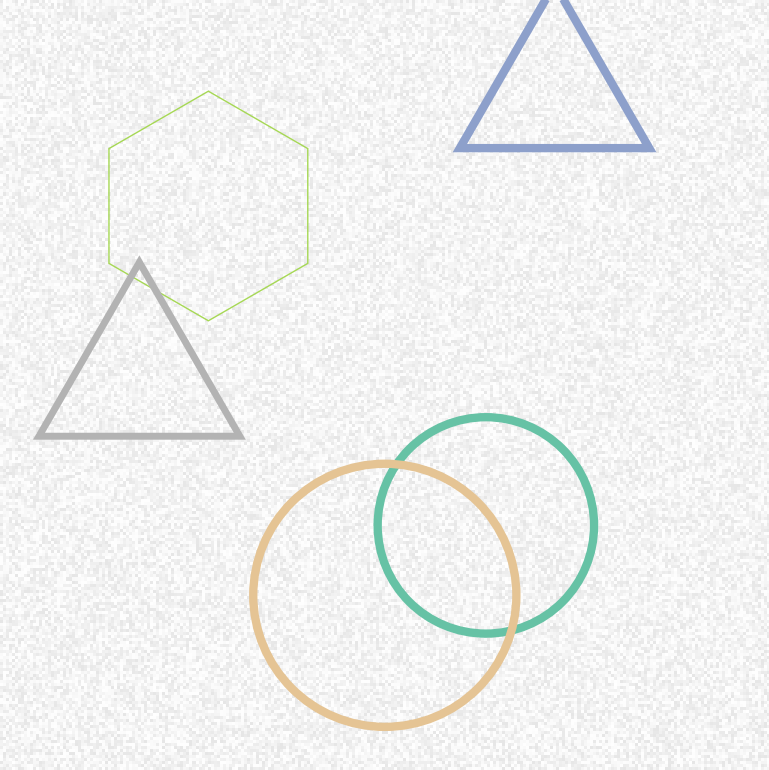[{"shape": "circle", "thickness": 3, "radius": 0.7, "center": [0.631, 0.318]}, {"shape": "triangle", "thickness": 3, "radius": 0.71, "center": [0.72, 0.879]}, {"shape": "hexagon", "thickness": 0.5, "radius": 0.75, "center": [0.271, 0.732]}, {"shape": "circle", "thickness": 3, "radius": 0.85, "center": [0.5, 0.227]}, {"shape": "triangle", "thickness": 2.5, "radius": 0.75, "center": [0.181, 0.509]}]